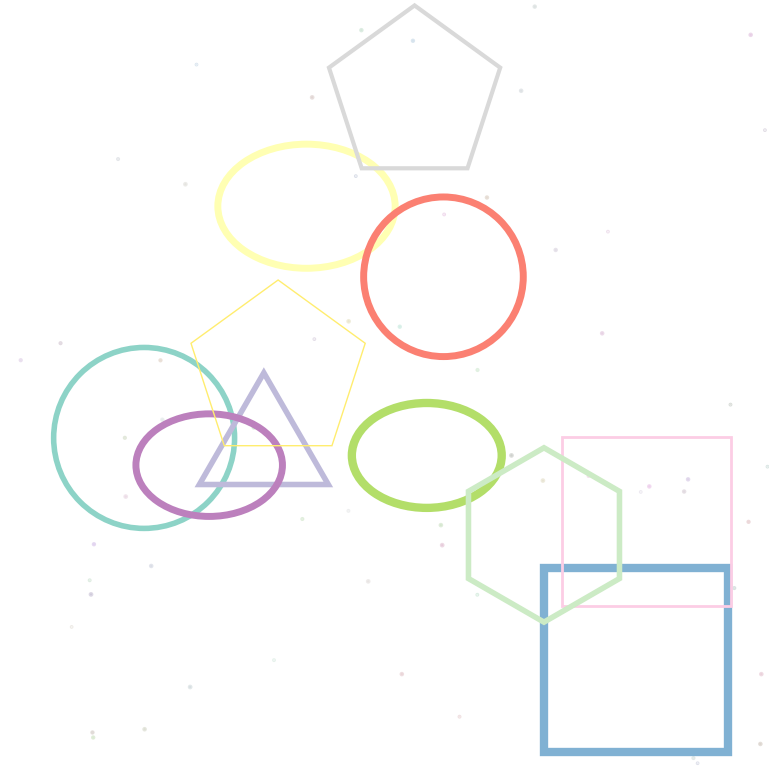[{"shape": "circle", "thickness": 2, "radius": 0.59, "center": [0.187, 0.431]}, {"shape": "oval", "thickness": 2.5, "radius": 0.58, "center": [0.398, 0.732]}, {"shape": "triangle", "thickness": 2, "radius": 0.48, "center": [0.343, 0.419]}, {"shape": "circle", "thickness": 2.5, "radius": 0.52, "center": [0.576, 0.641]}, {"shape": "square", "thickness": 3, "radius": 0.6, "center": [0.826, 0.143]}, {"shape": "oval", "thickness": 3, "radius": 0.49, "center": [0.554, 0.409]}, {"shape": "square", "thickness": 1, "radius": 0.55, "center": [0.839, 0.322]}, {"shape": "pentagon", "thickness": 1.5, "radius": 0.58, "center": [0.538, 0.876]}, {"shape": "oval", "thickness": 2.5, "radius": 0.48, "center": [0.272, 0.396]}, {"shape": "hexagon", "thickness": 2, "radius": 0.57, "center": [0.706, 0.305]}, {"shape": "pentagon", "thickness": 0.5, "radius": 0.59, "center": [0.361, 0.517]}]